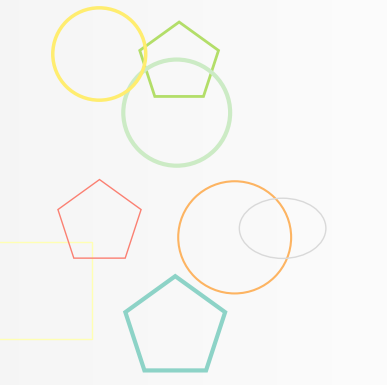[{"shape": "pentagon", "thickness": 3, "radius": 0.68, "center": [0.452, 0.147]}, {"shape": "square", "thickness": 1, "radius": 0.62, "center": [0.114, 0.245]}, {"shape": "pentagon", "thickness": 1, "radius": 0.56, "center": [0.257, 0.421]}, {"shape": "circle", "thickness": 1.5, "radius": 0.73, "center": [0.606, 0.384]}, {"shape": "pentagon", "thickness": 2, "radius": 0.53, "center": [0.462, 0.836]}, {"shape": "oval", "thickness": 1, "radius": 0.56, "center": [0.729, 0.407]}, {"shape": "circle", "thickness": 3, "radius": 0.69, "center": [0.456, 0.707]}, {"shape": "circle", "thickness": 2.5, "radius": 0.6, "center": [0.256, 0.86]}]